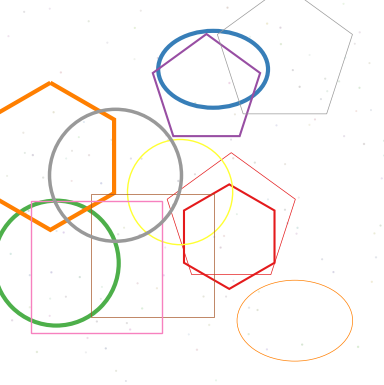[{"shape": "pentagon", "thickness": 0.5, "radius": 0.88, "center": [0.601, 0.428]}, {"shape": "hexagon", "thickness": 1.5, "radius": 0.68, "center": [0.595, 0.385]}, {"shape": "oval", "thickness": 3, "radius": 0.71, "center": [0.554, 0.82]}, {"shape": "circle", "thickness": 3, "radius": 0.81, "center": [0.146, 0.317]}, {"shape": "pentagon", "thickness": 1.5, "radius": 0.73, "center": [0.536, 0.765]}, {"shape": "oval", "thickness": 0.5, "radius": 0.75, "center": [0.766, 0.167]}, {"shape": "hexagon", "thickness": 3, "radius": 0.96, "center": [0.131, 0.594]}, {"shape": "circle", "thickness": 1, "radius": 0.68, "center": [0.468, 0.501]}, {"shape": "square", "thickness": 0.5, "radius": 0.8, "center": [0.395, 0.336]}, {"shape": "square", "thickness": 1, "radius": 0.85, "center": [0.25, 0.307]}, {"shape": "pentagon", "thickness": 0.5, "radius": 0.92, "center": [0.74, 0.854]}, {"shape": "circle", "thickness": 2.5, "radius": 0.86, "center": [0.3, 0.545]}]